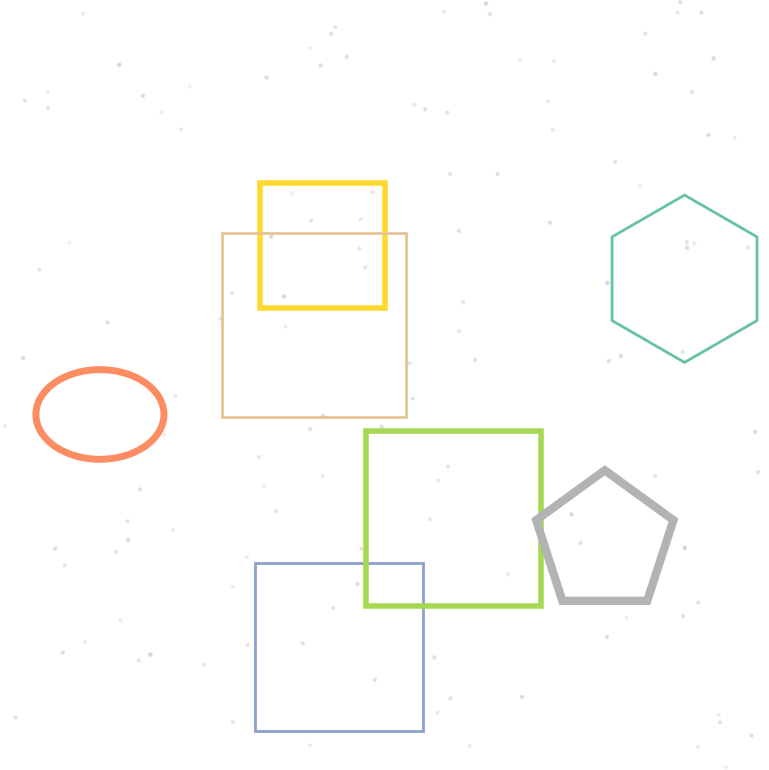[{"shape": "hexagon", "thickness": 1, "radius": 0.54, "center": [0.889, 0.638]}, {"shape": "oval", "thickness": 2.5, "radius": 0.42, "center": [0.13, 0.462]}, {"shape": "square", "thickness": 1, "radius": 0.55, "center": [0.44, 0.16]}, {"shape": "square", "thickness": 2, "radius": 0.57, "center": [0.589, 0.326]}, {"shape": "square", "thickness": 2, "radius": 0.41, "center": [0.419, 0.681]}, {"shape": "square", "thickness": 1, "radius": 0.6, "center": [0.408, 0.578]}, {"shape": "pentagon", "thickness": 3, "radius": 0.47, "center": [0.785, 0.296]}]